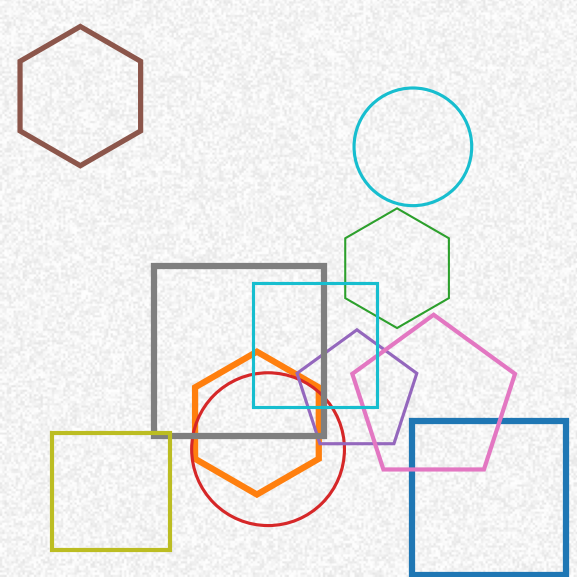[{"shape": "square", "thickness": 3, "radius": 0.67, "center": [0.847, 0.137]}, {"shape": "hexagon", "thickness": 3, "radius": 0.62, "center": [0.445, 0.267]}, {"shape": "hexagon", "thickness": 1, "radius": 0.52, "center": [0.688, 0.535]}, {"shape": "circle", "thickness": 1.5, "radius": 0.66, "center": [0.464, 0.221]}, {"shape": "pentagon", "thickness": 1.5, "radius": 0.55, "center": [0.618, 0.319]}, {"shape": "hexagon", "thickness": 2.5, "radius": 0.6, "center": [0.139, 0.833]}, {"shape": "pentagon", "thickness": 2, "radius": 0.74, "center": [0.751, 0.306]}, {"shape": "square", "thickness": 3, "radius": 0.73, "center": [0.414, 0.392]}, {"shape": "square", "thickness": 2, "radius": 0.51, "center": [0.192, 0.148]}, {"shape": "circle", "thickness": 1.5, "radius": 0.51, "center": [0.715, 0.745]}, {"shape": "square", "thickness": 1.5, "radius": 0.53, "center": [0.546, 0.402]}]